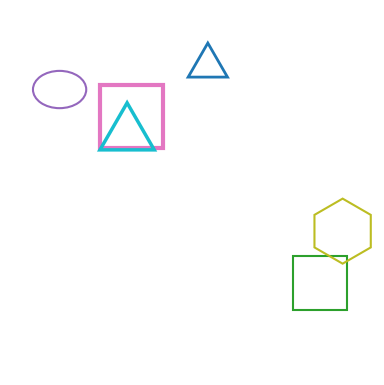[{"shape": "triangle", "thickness": 2, "radius": 0.29, "center": [0.54, 0.829]}, {"shape": "square", "thickness": 1.5, "radius": 0.35, "center": [0.831, 0.266]}, {"shape": "oval", "thickness": 1.5, "radius": 0.35, "center": [0.155, 0.767]}, {"shape": "square", "thickness": 3, "radius": 0.41, "center": [0.34, 0.697]}, {"shape": "hexagon", "thickness": 1.5, "radius": 0.42, "center": [0.89, 0.4]}, {"shape": "triangle", "thickness": 2.5, "radius": 0.41, "center": [0.33, 0.651]}]